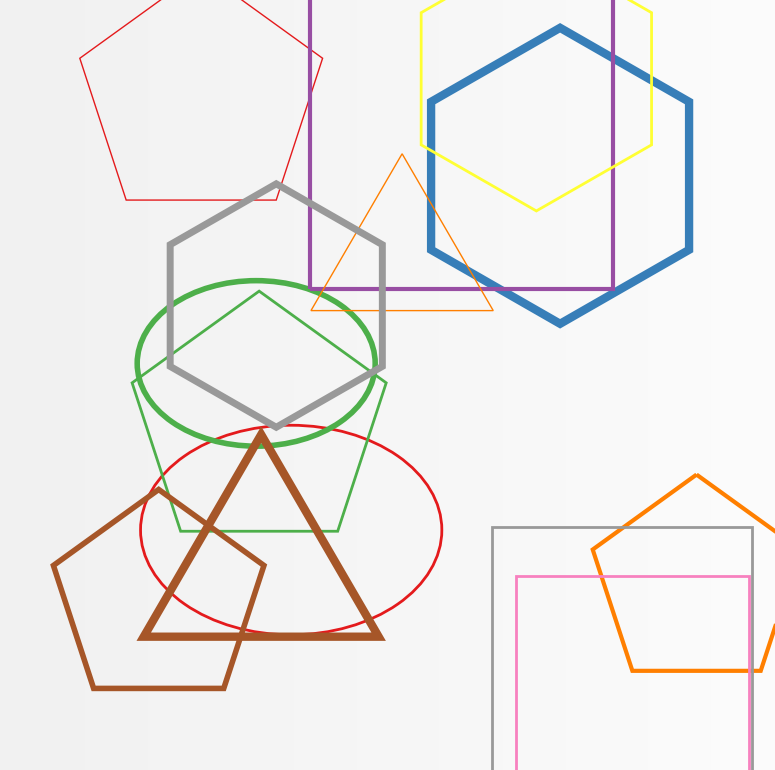[{"shape": "oval", "thickness": 1, "radius": 0.97, "center": [0.376, 0.312]}, {"shape": "pentagon", "thickness": 0.5, "radius": 0.82, "center": [0.26, 0.873]}, {"shape": "hexagon", "thickness": 3, "radius": 0.96, "center": [0.723, 0.772]}, {"shape": "pentagon", "thickness": 1, "radius": 0.86, "center": [0.334, 0.45]}, {"shape": "oval", "thickness": 2, "radius": 0.77, "center": [0.331, 0.528]}, {"shape": "square", "thickness": 1.5, "radius": 0.98, "center": [0.595, 0.82]}, {"shape": "pentagon", "thickness": 1.5, "radius": 0.7, "center": [0.899, 0.243]}, {"shape": "triangle", "thickness": 0.5, "radius": 0.68, "center": [0.519, 0.665]}, {"shape": "hexagon", "thickness": 1, "radius": 0.86, "center": [0.692, 0.898]}, {"shape": "pentagon", "thickness": 2, "radius": 0.71, "center": [0.205, 0.221]}, {"shape": "triangle", "thickness": 3, "radius": 0.87, "center": [0.337, 0.261]}, {"shape": "square", "thickness": 1, "radius": 0.75, "center": [0.816, 0.102]}, {"shape": "square", "thickness": 1, "radius": 0.84, "center": [0.803, 0.148]}, {"shape": "hexagon", "thickness": 2.5, "radius": 0.79, "center": [0.356, 0.603]}]